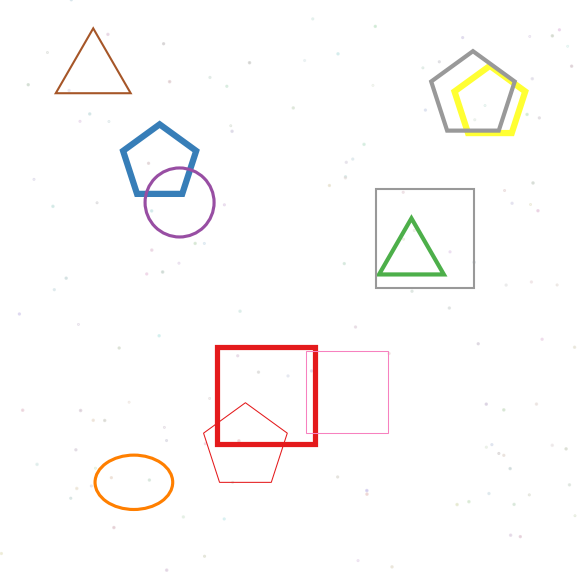[{"shape": "pentagon", "thickness": 0.5, "radius": 0.38, "center": [0.425, 0.226]}, {"shape": "square", "thickness": 2.5, "radius": 0.42, "center": [0.46, 0.314]}, {"shape": "pentagon", "thickness": 3, "radius": 0.33, "center": [0.276, 0.717]}, {"shape": "triangle", "thickness": 2, "radius": 0.32, "center": [0.712, 0.556]}, {"shape": "circle", "thickness": 1.5, "radius": 0.3, "center": [0.311, 0.649]}, {"shape": "oval", "thickness": 1.5, "radius": 0.34, "center": [0.232, 0.164]}, {"shape": "pentagon", "thickness": 3, "radius": 0.32, "center": [0.848, 0.821]}, {"shape": "triangle", "thickness": 1, "radius": 0.37, "center": [0.161, 0.875]}, {"shape": "square", "thickness": 0.5, "radius": 0.35, "center": [0.601, 0.32]}, {"shape": "pentagon", "thickness": 2, "radius": 0.38, "center": [0.819, 0.834]}, {"shape": "square", "thickness": 1, "radius": 0.43, "center": [0.736, 0.587]}]